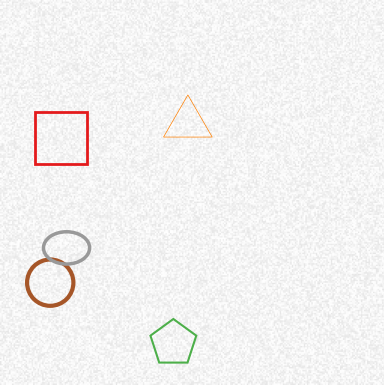[{"shape": "square", "thickness": 2, "radius": 0.34, "center": [0.157, 0.641]}, {"shape": "pentagon", "thickness": 1.5, "radius": 0.31, "center": [0.45, 0.109]}, {"shape": "triangle", "thickness": 0.5, "radius": 0.36, "center": [0.488, 0.68]}, {"shape": "circle", "thickness": 3, "radius": 0.3, "center": [0.13, 0.266]}, {"shape": "oval", "thickness": 2.5, "radius": 0.3, "center": [0.173, 0.356]}]